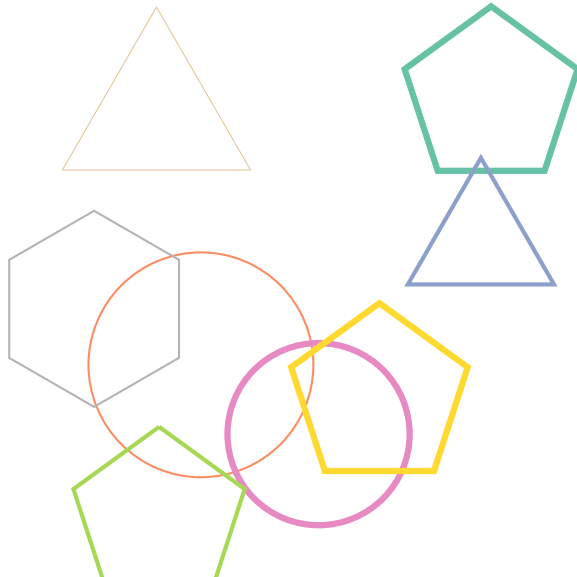[{"shape": "pentagon", "thickness": 3, "radius": 0.79, "center": [0.85, 0.831]}, {"shape": "circle", "thickness": 1, "radius": 0.97, "center": [0.348, 0.367]}, {"shape": "triangle", "thickness": 2, "radius": 0.73, "center": [0.833, 0.58]}, {"shape": "circle", "thickness": 3, "radius": 0.79, "center": [0.552, 0.247]}, {"shape": "pentagon", "thickness": 2, "radius": 0.78, "center": [0.275, 0.104]}, {"shape": "pentagon", "thickness": 3, "radius": 0.8, "center": [0.657, 0.314]}, {"shape": "triangle", "thickness": 0.5, "radius": 0.94, "center": [0.271, 0.799]}, {"shape": "hexagon", "thickness": 1, "radius": 0.85, "center": [0.163, 0.464]}]